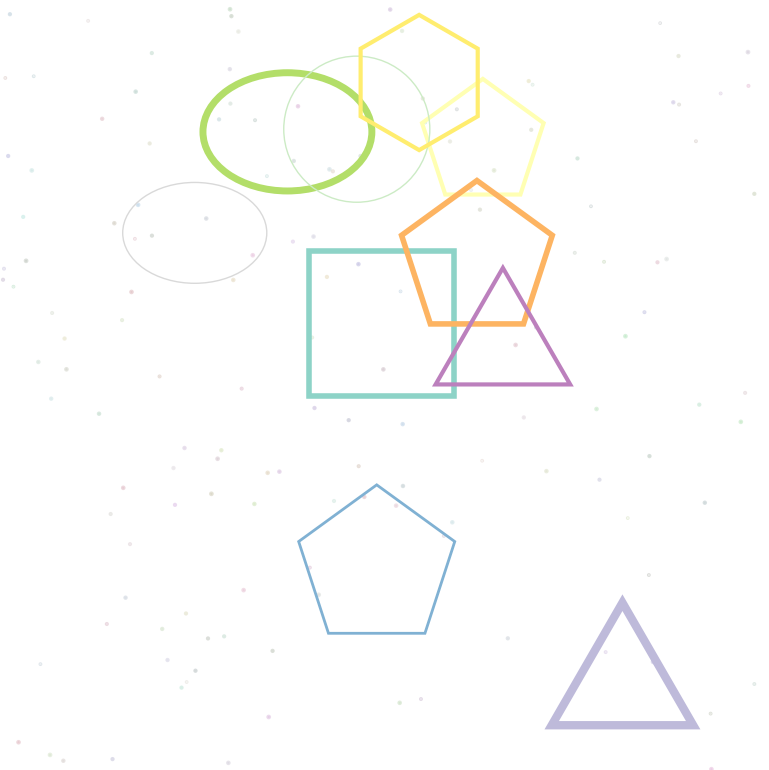[{"shape": "square", "thickness": 2, "radius": 0.47, "center": [0.496, 0.579]}, {"shape": "pentagon", "thickness": 1.5, "radius": 0.42, "center": [0.627, 0.815]}, {"shape": "triangle", "thickness": 3, "radius": 0.53, "center": [0.808, 0.111]}, {"shape": "pentagon", "thickness": 1, "radius": 0.53, "center": [0.489, 0.264]}, {"shape": "pentagon", "thickness": 2, "radius": 0.51, "center": [0.619, 0.663]}, {"shape": "oval", "thickness": 2.5, "radius": 0.55, "center": [0.373, 0.829]}, {"shape": "oval", "thickness": 0.5, "radius": 0.47, "center": [0.253, 0.698]}, {"shape": "triangle", "thickness": 1.5, "radius": 0.5, "center": [0.653, 0.551]}, {"shape": "circle", "thickness": 0.5, "radius": 0.47, "center": [0.463, 0.832]}, {"shape": "hexagon", "thickness": 1.5, "radius": 0.44, "center": [0.544, 0.893]}]